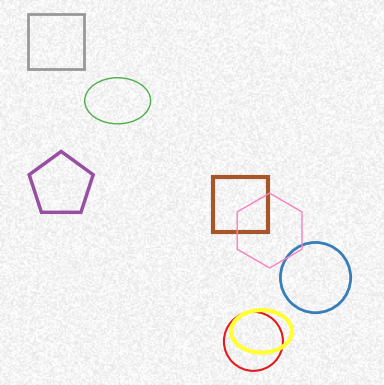[{"shape": "circle", "thickness": 1.5, "radius": 0.38, "center": [0.658, 0.113]}, {"shape": "circle", "thickness": 2, "radius": 0.46, "center": [0.82, 0.279]}, {"shape": "oval", "thickness": 1, "radius": 0.43, "center": [0.306, 0.738]}, {"shape": "pentagon", "thickness": 2.5, "radius": 0.44, "center": [0.159, 0.519]}, {"shape": "oval", "thickness": 3, "radius": 0.39, "center": [0.679, 0.139]}, {"shape": "square", "thickness": 3, "radius": 0.36, "center": [0.626, 0.469]}, {"shape": "hexagon", "thickness": 1, "radius": 0.49, "center": [0.7, 0.401]}, {"shape": "square", "thickness": 2, "radius": 0.36, "center": [0.146, 0.893]}]